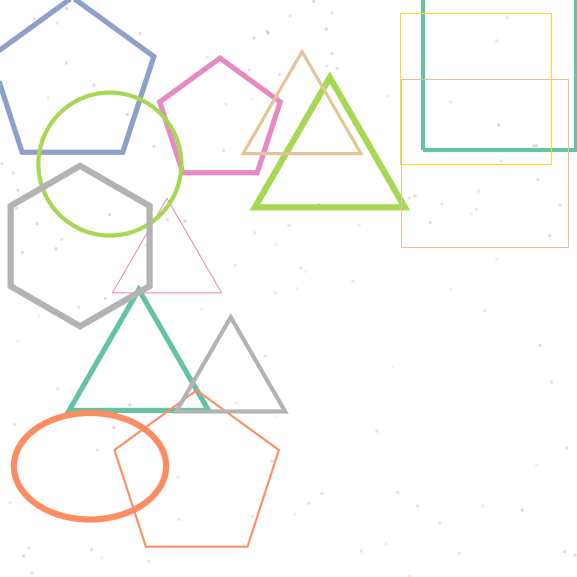[{"shape": "square", "thickness": 2, "radius": 0.66, "center": [0.865, 0.872]}, {"shape": "triangle", "thickness": 2.5, "radius": 0.7, "center": [0.24, 0.358]}, {"shape": "oval", "thickness": 3, "radius": 0.66, "center": [0.156, 0.192]}, {"shape": "pentagon", "thickness": 1, "radius": 0.75, "center": [0.341, 0.174]}, {"shape": "pentagon", "thickness": 2.5, "radius": 0.74, "center": [0.125, 0.855]}, {"shape": "triangle", "thickness": 0.5, "radius": 0.55, "center": [0.289, 0.547]}, {"shape": "pentagon", "thickness": 2.5, "radius": 0.55, "center": [0.381, 0.789]}, {"shape": "circle", "thickness": 2, "radius": 0.62, "center": [0.19, 0.715]}, {"shape": "triangle", "thickness": 3, "radius": 0.75, "center": [0.571, 0.715]}, {"shape": "square", "thickness": 0.5, "radius": 0.65, "center": [0.824, 0.845]}, {"shape": "triangle", "thickness": 1.5, "radius": 0.59, "center": [0.523, 0.792]}, {"shape": "square", "thickness": 0.5, "radius": 0.73, "center": [0.839, 0.716]}, {"shape": "hexagon", "thickness": 3, "radius": 0.69, "center": [0.139, 0.573]}, {"shape": "triangle", "thickness": 2, "radius": 0.54, "center": [0.399, 0.341]}]